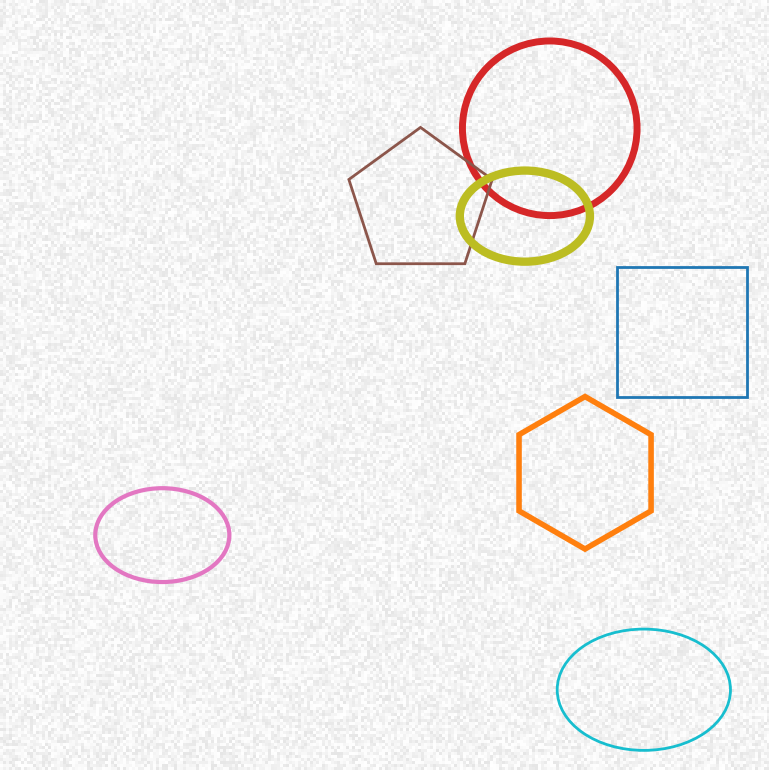[{"shape": "square", "thickness": 1, "radius": 0.42, "center": [0.886, 0.569]}, {"shape": "hexagon", "thickness": 2, "radius": 0.5, "center": [0.76, 0.386]}, {"shape": "circle", "thickness": 2.5, "radius": 0.57, "center": [0.714, 0.833]}, {"shape": "pentagon", "thickness": 1, "radius": 0.49, "center": [0.546, 0.737]}, {"shape": "oval", "thickness": 1.5, "radius": 0.44, "center": [0.211, 0.305]}, {"shape": "oval", "thickness": 3, "radius": 0.42, "center": [0.682, 0.719]}, {"shape": "oval", "thickness": 1, "radius": 0.56, "center": [0.836, 0.104]}]